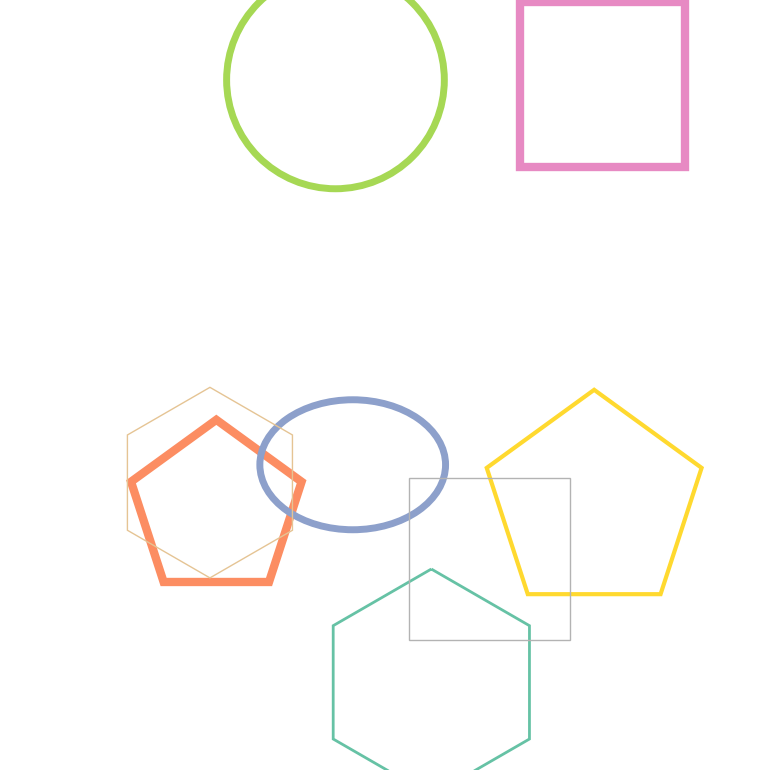[{"shape": "hexagon", "thickness": 1, "radius": 0.74, "center": [0.56, 0.114]}, {"shape": "pentagon", "thickness": 3, "radius": 0.58, "center": [0.281, 0.338]}, {"shape": "oval", "thickness": 2.5, "radius": 0.6, "center": [0.458, 0.396]}, {"shape": "square", "thickness": 3, "radius": 0.54, "center": [0.782, 0.89]}, {"shape": "circle", "thickness": 2.5, "radius": 0.71, "center": [0.436, 0.896]}, {"shape": "pentagon", "thickness": 1.5, "radius": 0.73, "center": [0.772, 0.347]}, {"shape": "hexagon", "thickness": 0.5, "radius": 0.62, "center": [0.273, 0.373]}, {"shape": "square", "thickness": 0.5, "radius": 0.53, "center": [0.636, 0.274]}]